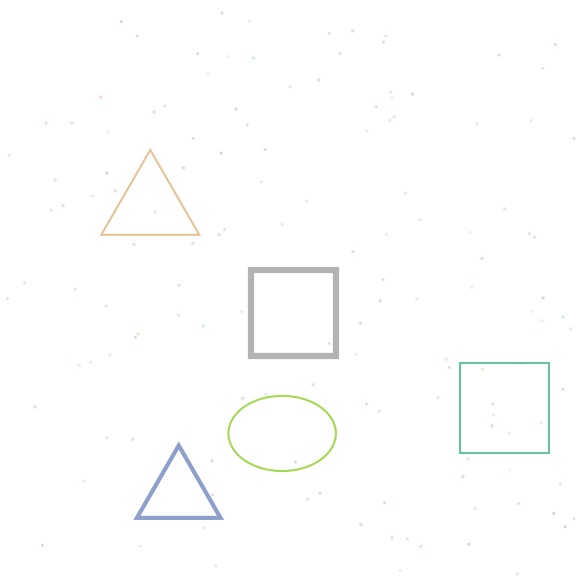[{"shape": "square", "thickness": 1, "radius": 0.39, "center": [0.874, 0.292]}, {"shape": "triangle", "thickness": 2, "radius": 0.42, "center": [0.31, 0.144]}, {"shape": "oval", "thickness": 1, "radius": 0.47, "center": [0.489, 0.249]}, {"shape": "triangle", "thickness": 1, "radius": 0.49, "center": [0.26, 0.642]}, {"shape": "square", "thickness": 3, "radius": 0.37, "center": [0.509, 0.457]}]